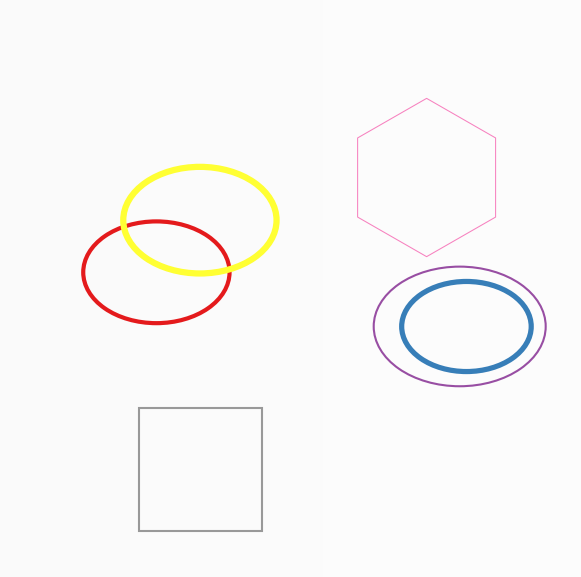[{"shape": "oval", "thickness": 2, "radius": 0.63, "center": [0.269, 0.528]}, {"shape": "oval", "thickness": 2.5, "radius": 0.56, "center": [0.802, 0.434]}, {"shape": "oval", "thickness": 1, "radius": 0.74, "center": [0.791, 0.434]}, {"shape": "oval", "thickness": 3, "radius": 0.66, "center": [0.344, 0.618]}, {"shape": "hexagon", "thickness": 0.5, "radius": 0.69, "center": [0.734, 0.692]}, {"shape": "square", "thickness": 1, "radius": 0.53, "center": [0.345, 0.186]}]